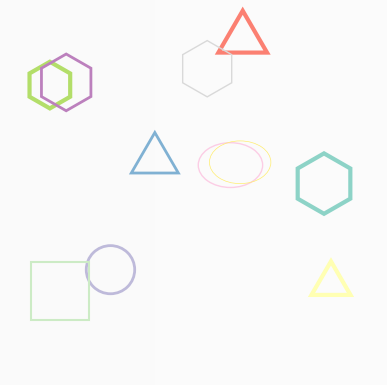[{"shape": "hexagon", "thickness": 3, "radius": 0.39, "center": [0.836, 0.523]}, {"shape": "triangle", "thickness": 3, "radius": 0.29, "center": [0.854, 0.263]}, {"shape": "circle", "thickness": 2, "radius": 0.31, "center": [0.285, 0.3]}, {"shape": "triangle", "thickness": 3, "radius": 0.36, "center": [0.626, 0.9]}, {"shape": "triangle", "thickness": 2, "radius": 0.35, "center": [0.4, 0.586]}, {"shape": "hexagon", "thickness": 3, "radius": 0.3, "center": [0.129, 0.779]}, {"shape": "oval", "thickness": 1, "radius": 0.42, "center": [0.595, 0.571]}, {"shape": "hexagon", "thickness": 1, "radius": 0.37, "center": [0.535, 0.821]}, {"shape": "hexagon", "thickness": 2, "radius": 0.37, "center": [0.171, 0.786]}, {"shape": "square", "thickness": 1.5, "radius": 0.38, "center": [0.155, 0.245]}, {"shape": "oval", "thickness": 0.5, "radius": 0.4, "center": [0.62, 0.579]}]